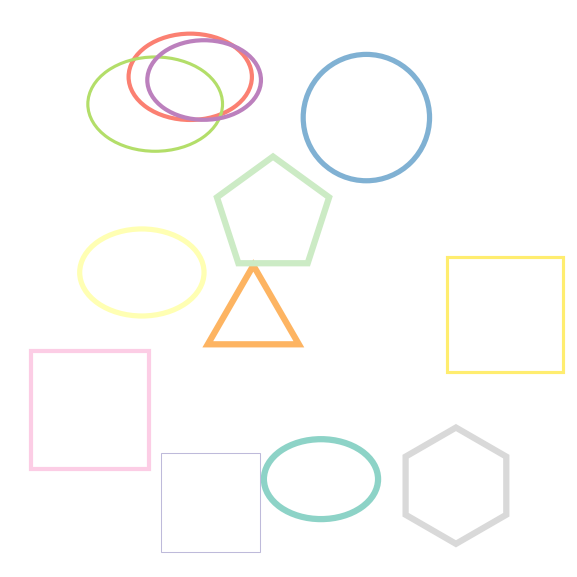[{"shape": "oval", "thickness": 3, "radius": 0.49, "center": [0.556, 0.169]}, {"shape": "oval", "thickness": 2.5, "radius": 0.54, "center": [0.246, 0.527]}, {"shape": "square", "thickness": 0.5, "radius": 0.43, "center": [0.365, 0.129]}, {"shape": "oval", "thickness": 2, "radius": 0.53, "center": [0.329, 0.866]}, {"shape": "circle", "thickness": 2.5, "radius": 0.55, "center": [0.634, 0.796]}, {"shape": "triangle", "thickness": 3, "radius": 0.46, "center": [0.439, 0.448]}, {"shape": "oval", "thickness": 1.5, "radius": 0.58, "center": [0.269, 0.819]}, {"shape": "square", "thickness": 2, "radius": 0.51, "center": [0.156, 0.289]}, {"shape": "hexagon", "thickness": 3, "radius": 0.5, "center": [0.79, 0.158]}, {"shape": "oval", "thickness": 2, "radius": 0.49, "center": [0.353, 0.861]}, {"shape": "pentagon", "thickness": 3, "radius": 0.51, "center": [0.473, 0.626]}, {"shape": "square", "thickness": 1.5, "radius": 0.5, "center": [0.875, 0.455]}]